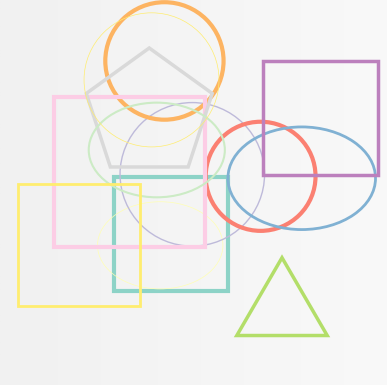[{"shape": "square", "thickness": 3, "radius": 0.74, "center": [0.441, 0.392]}, {"shape": "oval", "thickness": 0.5, "radius": 0.81, "center": [0.413, 0.363]}, {"shape": "circle", "thickness": 1, "radius": 0.93, "center": [0.496, 0.547]}, {"shape": "circle", "thickness": 3, "radius": 0.71, "center": [0.673, 0.542]}, {"shape": "oval", "thickness": 2, "radius": 0.95, "center": [0.779, 0.537]}, {"shape": "circle", "thickness": 3, "radius": 0.76, "center": [0.424, 0.842]}, {"shape": "triangle", "thickness": 2.5, "radius": 0.67, "center": [0.728, 0.196]}, {"shape": "square", "thickness": 3, "radius": 0.97, "center": [0.334, 0.554]}, {"shape": "pentagon", "thickness": 2.5, "radius": 0.85, "center": [0.385, 0.704]}, {"shape": "square", "thickness": 2.5, "radius": 0.74, "center": [0.827, 0.693]}, {"shape": "oval", "thickness": 1.5, "radius": 0.88, "center": [0.405, 0.61]}, {"shape": "circle", "thickness": 0.5, "radius": 0.87, "center": [0.391, 0.793]}, {"shape": "square", "thickness": 2, "radius": 0.79, "center": [0.204, 0.364]}]